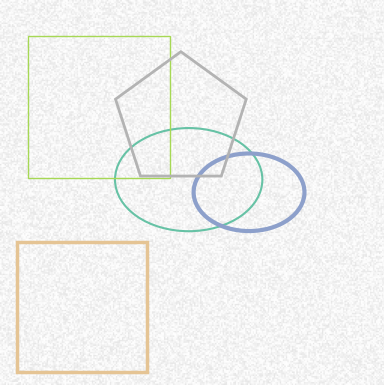[{"shape": "oval", "thickness": 1.5, "radius": 0.96, "center": [0.49, 0.533]}, {"shape": "oval", "thickness": 3, "radius": 0.72, "center": [0.647, 0.501]}, {"shape": "square", "thickness": 1, "radius": 0.92, "center": [0.258, 0.721]}, {"shape": "square", "thickness": 2.5, "radius": 0.85, "center": [0.212, 0.203]}, {"shape": "pentagon", "thickness": 2, "radius": 0.89, "center": [0.47, 0.687]}]